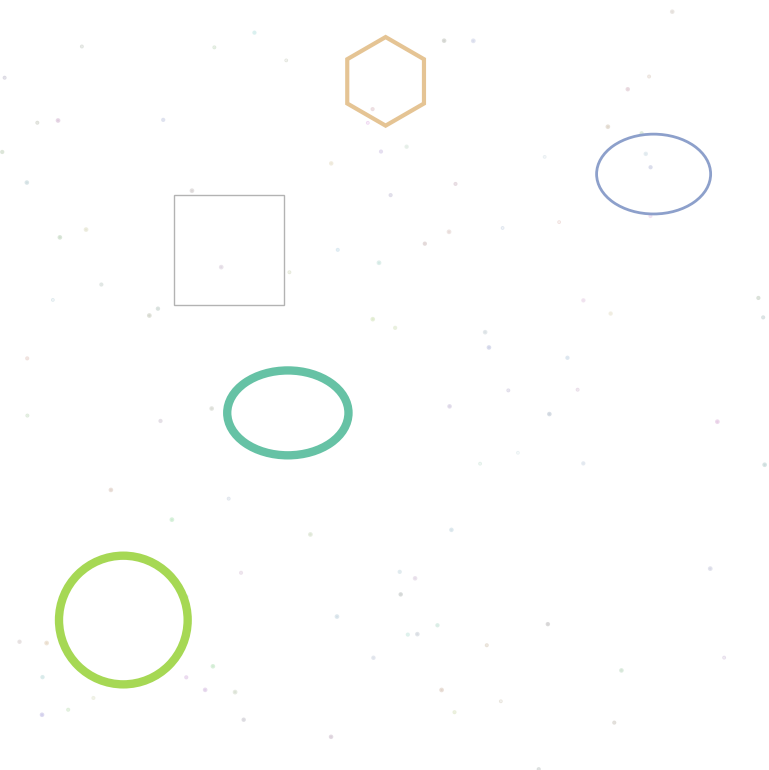[{"shape": "oval", "thickness": 3, "radius": 0.39, "center": [0.374, 0.464]}, {"shape": "oval", "thickness": 1, "radius": 0.37, "center": [0.849, 0.774]}, {"shape": "circle", "thickness": 3, "radius": 0.42, "center": [0.16, 0.195]}, {"shape": "hexagon", "thickness": 1.5, "radius": 0.29, "center": [0.501, 0.894]}, {"shape": "square", "thickness": 0.5, "radius": 0.36, "center": [0.297, 0.676]}]